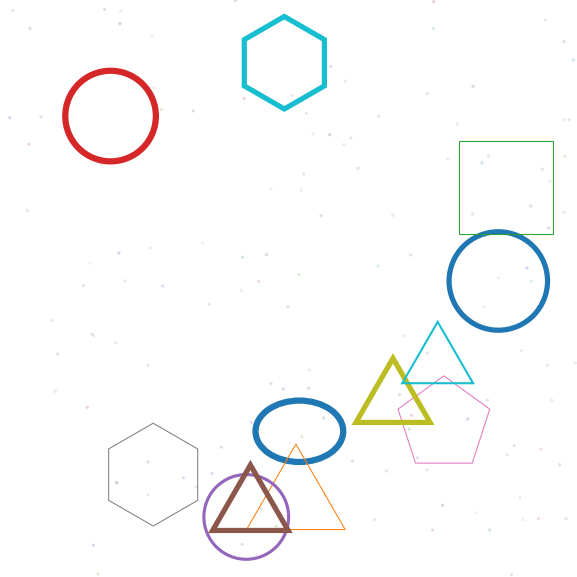[{"shape": "oval", "thickness": 3, "radius": 0.38, "center": [0.518, 0.252]}, {"shape": "circle", "thickness": 2.5, "radius": 0.43, "center": [0.863, 0.513]}, {"shape": "triangle", "thickness": 0.5, "radius": 0.49, "center": [0.512, 0.131]}, {"shape": "square", "thickness": 0.5, "radius": 0.41, "center": [0.876, 0.674]}, {"shape": "circle", "thickness": 3, "radius": 0.39, "center": [0.191, 0.798]}, {"shape": "circle", "thickness": 1.5, "radius": 0.37, "center": [0.426, 0.104]}, {"shape": "triangle", "thickness": 2.5, "radius": 0.38, "center": [0.434, 0.118]}, {"shape": "pentagon", "thickness": 0.5, "radius": 0.42, "center": [0.769, 0.265]}, {"shape": "hexagon", "thickness": 0.5, "radius": 0.44, "center": [0.265, 0.177]}, {"shape": "triangle", "thickness": 2.5, "radius": 0.37, "center": [0.681, 0.305]}, {"shape": "triangle", "thickness": 1, "radius": 0.35, "center": [0.758, 0.371]}, {"shape": "hexagon", "thickness": 2.5, "radius": 0.4, "center": [0.492, 0.89]}]